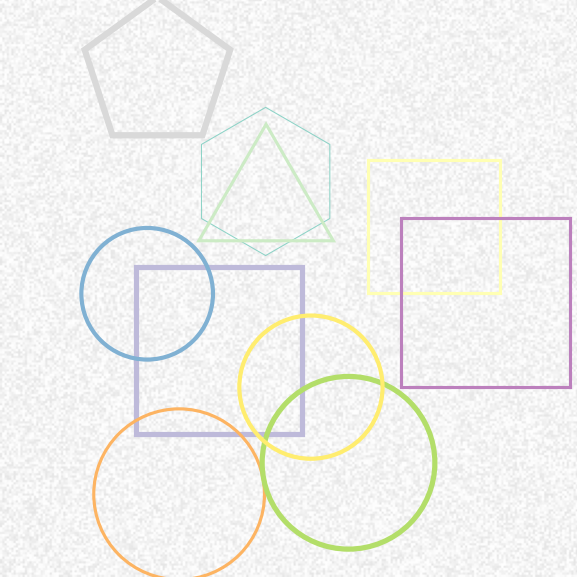[{"shape": "hexagon", "thickness": 0.5, "radius": 0.64, "center": [0.46, 0.685]}, {"shape": "square", "thickness": 1.5, "radius": 0.57, "center": [0.751, 0.607]}, {"shape": "square", "thickness": 2.5, "radius": 0.72, "center": [0.379, 0.392]}, {"shape": "circle", "thickness": 2, "radius": 0.57, "center": [0.255, 0.49]}, {"shape": "circle", "thickness": 1.5, "radius": 0.74, "center": [0.31, 0.143]}, {"shape": "circle", "thickness": 2.5, "radius": 0.75, "center": [0.603, 0.198]}, {"shape": "pentagon", "thickness": 3, "radius": 0.66, "center": [0.273, 0.872]}, {"shape": "square", "thickness": 1.5, "radius": 0.73, "center": [0.841, 0.475]}, {"shape": "triangle", "thickness": 1.5, "radius": 0.67, "center": [0.461, 0.649]}, {"shape": "circle", "thickness": 2, "radius": 0.62, "center": [0.538, 0.329]}]